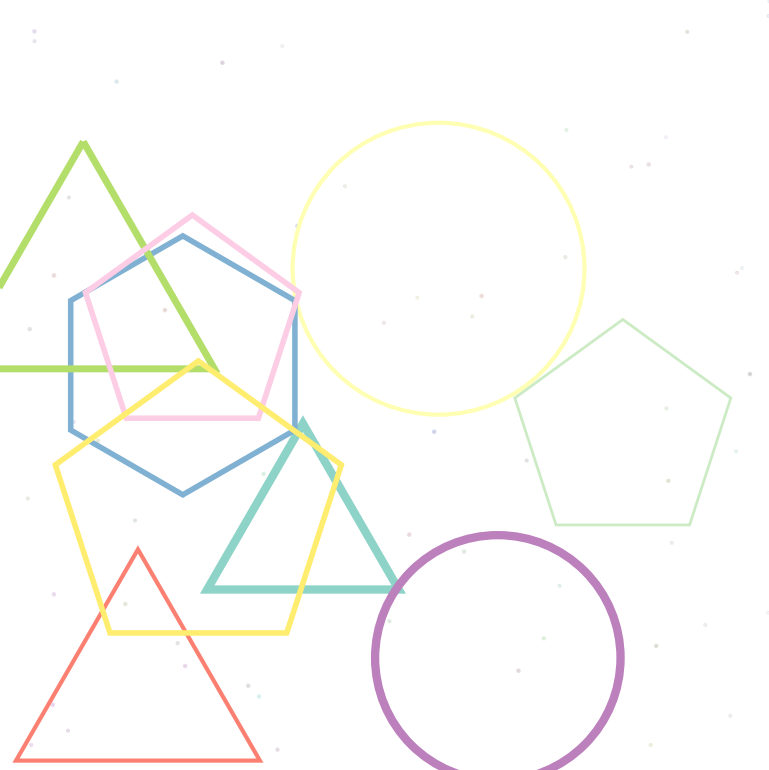[{"shape": "triangle", "thickness": 3, "radius": 0.72, "center": [0.393, 0.306]}, {"shape": "circle", "thickness": 1.5, "radius": 0.95, "center": [0.57, 0.651]}, {"shape": "triangle", "thickness": 1.5, "radius": 0.91, "center": [0.179, 0.104]}, {"shape": "hexagon", "thickness": 2, "radius": 0.84, "center": [0.237, 0.526]}, {"shape": "triangle", "thickness": 2.5, "radius": 0.98, "center": [0.108, 0.619]}, {"shape": "pentagon", "thickness": 2, "radius": 0.73, "center": [0.25, 0.575]}, {"shape": "circle", "thickness": 3, "radius": 0.8, "center": [0.647, 0.146]}, {"shape": "pentagon", "thickness": 1, "radius": 0.74, "center": [0.809, 0.438]}, {"shape": "pentagon", "thickness": 2, "radius": 0.98, "center": [0.258, 0.336]}]